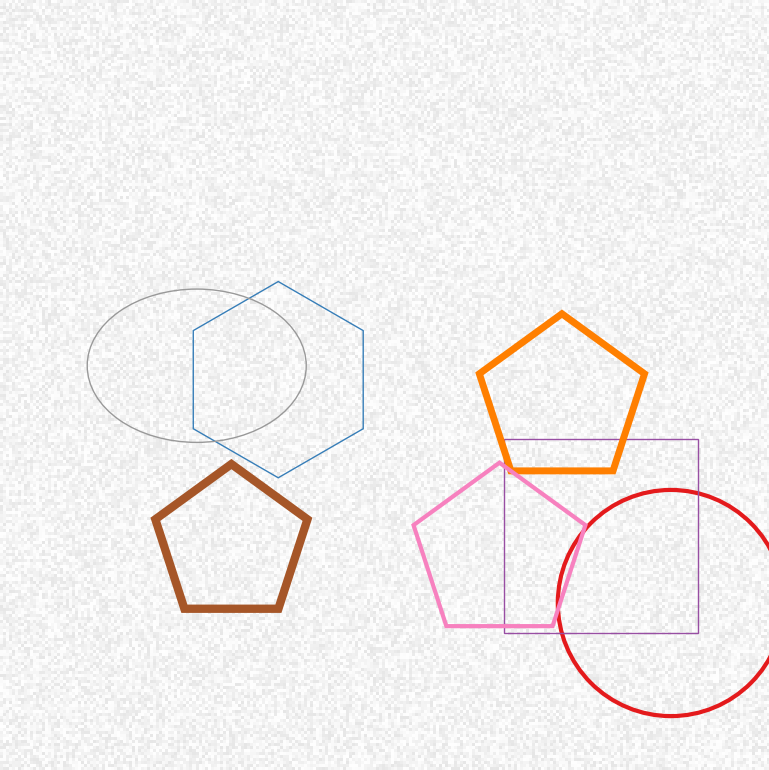[{"shape": "circle", "thickness": 1.5, "radius": 0.73, "center": [0.871, 0.217]}, {"shape": "hexagon", "thickness": 0.5, "radius": 0.64, "center": [0.361, 0.507]}, {"shape": "square", "thickness": 0.5, "radius": 0.63, "center": [0.781, 0.304]}, {"shape": "pentagon", "thickness": 2.5, "radius": 0.56, "center": [0.73, 0.48]}, {"shape": "pentagon", "thickness": 3, "radius": 0.52, "center": [0.301, 0.293]}, {"shape": "pentagon", "thickness": 1.5, "radius": 0.59, "center": [0.649, 0.282]}, {"shape": "oval", "thickness": 0.5, "radius": 0.71, "center": [0.255, 0.525]}]